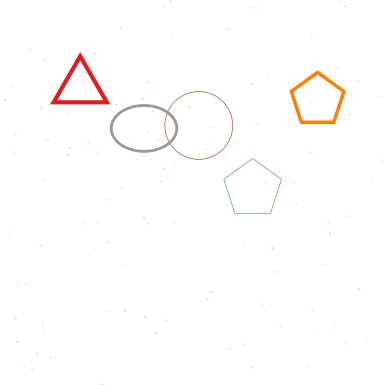[{"shape": "triangle", "thickness": 3, "radius": 0.4, "center": [0.208, 0.774]}, {"shape": "pentagon", "thickness": 0.5, "radius": 0.39, "center": [0.656, 0.51]}, {"shape": "pentagon", "thickness": 2.5, "radius": 0.36, "center": [0.825, 0.74]}, {"shape": "circle", "thickness": 0.5, "radius": 0.44, "center": [0.516, 0.674]}, {"shape": "oval", "thickness": 2, "radius": 0.43, "center": [0.374, 0.667]}]